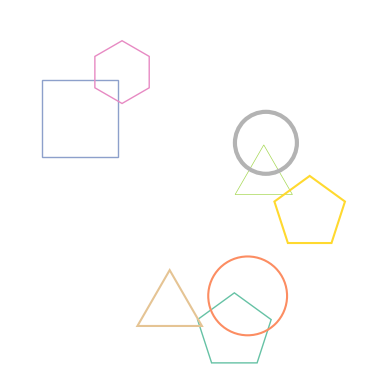[{"shape": "pentagon", "thickness": 1, "radius": 0.5, "center": [0.609, 0.139]}, {"shape": "circle", "thickness": 1.5, "radius": 0.51, "center": [0.643, 0.231]}, {"shape": "square", "thickness": 1, "radius": 0.49, "center": [0.208, 0.692]}, {"shape": "hexagon", "thickness": 1, "radius": 0.41, "center": [0.317, 0.813]}, {"shape": "triangle", "thickness": 0.5, "radius": 0.43, "center": [0.685, 0.538]}, {"shape": "pentagon", "thickness": 1.5, "radius": 0.48, "center": [0.804, 0.447]}, {"shape": "triangle", "thickness": 1.5, "radius": 0.48, "center": [0.441, 0.202]}, {"shape": "circle", "thickness": 3, "radius": 0.4, "center": [0.691, 0.629]}]